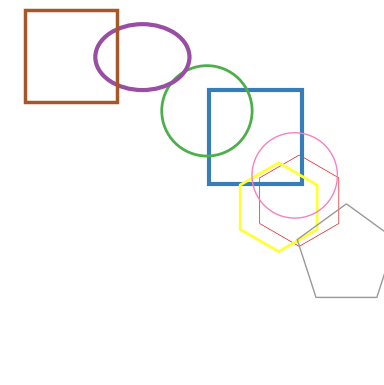[{"shape": "hexagon", "thickness": 0.5, "radius": 0.59, "center": [0.777, 0.479]}, {"shape": "square", "thickness": 3, "radius": 0.61, "center": [0.663, 0.644]}, {"shape": "circle", "thickness": 2, "radius": 0.59, "center": [0.538, 0.712]}, {"shape": "oval", "thickness": 3, "radius": 0.61, "center": [0.37, 0.852]}, {"shape": "hexagon", "thickness": 2, "radius": 0.58, "center": [0.724, 0.462]}, {"shape": "square", "thickness": 2.5, "radius": 0.6, "center": [0.185, 0.855]}, {"shape": "circle", "thickness": 1, "radius": 0.55, "center": [0.765, 0.544]}, {"shape": "pentagon", "thickness": 1, "radius": 0.67, "center": [0.9, 0.336]}]